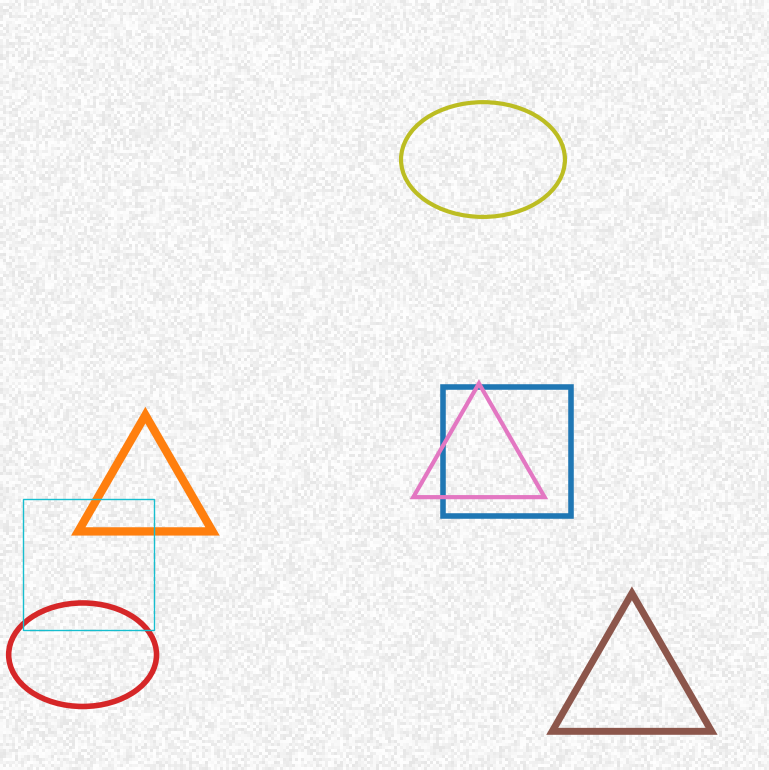[{"shape": "square", "thickness": 2, "radius": 0.42, "center": [0.658, 0.414]}, {"shape": "triangle", "thickness": 3, "radius": 0.5, "center": [0.189, 0.36]}, {"shape": "oval", "thickness": 2, "radius": 0.48, "center": [0.107, 0.15]}, {"shape": "triangle", "thickness": 2.5, "radius": 0.6, "center": [0.821, 0.11]}, {"shape": "triangle", "thickness": 1.5, "radius": 0.49, "center": [0.622, 0.404]}, {"shape": "oval", "thickness": 1.5, "radius": 0.53, "center": [0.627, 0.793]}, {"shape": "square", "thickness": 0.5, "radius": 0.43, "center": [0.115, 0.267]}]